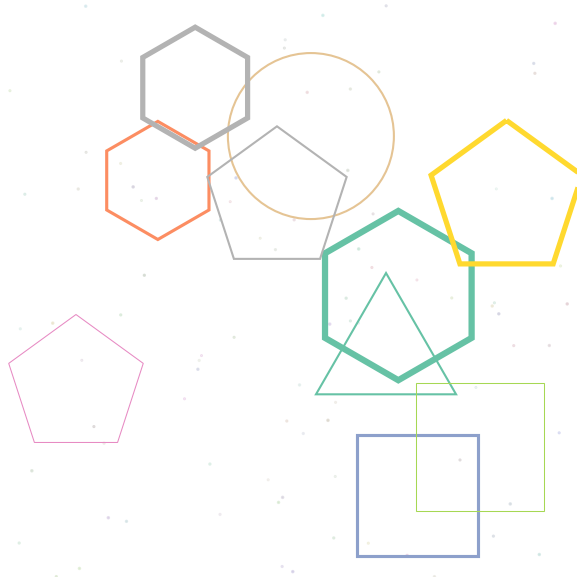[{"shape": "hexagon", "thickness": 3, "radius": 0.73, "center": [0.69, 0.487]}, {"shape": "triangle", "thickness": 1, "radius": 0.7, "center": [0.668, 0.386]}, {"shape": "hexagon", "thickness": 1.5, "radius": 0.51, "center": [0.273, 0.687]}, {"shape": "square", "thickness": 1.5, "radius": 0.52, "center": [0.723, 0.141]}, {"shape": "pentagon", "thickness": 0.5, "radius": 0.61, "center": [0.132, 0.332]}, {"shape": "square", "thickness": 0.5, "radius": 0.56, "center": [0.831, 0.225]}, {"shape": "pentagon", "thickness": 2.5, "radius": 0.69, "center": [0.877, 0.653]}, {"shape": "circle", "thickness": 1, "radius": 0.72, "center": [0.538, 0.764]}, {"shape": "hexagon", "thickness": 2.5, "radius": 0.52, "center": [0.338, 0.847]}, {"shape": "pentagon", "thickness": 1, "radius": 0.63, "center": [0.48, 0.654]}]